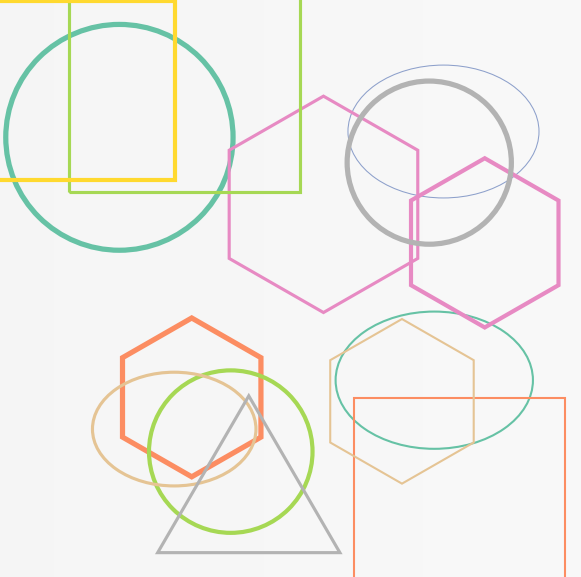[{"shape": "circle", "thickness": 2.5, "radius": 0.98, "center": [0.205, 0.761]}, {"shape": "oval", "thickness": 1, "radius": 0.85, "center": [0.747, 0.341]}, {"shape": "hexagon", "thickness": 2.5, "radius": 0.69, "center": [0.33, 0.311]}, {"shape": "square", "thickness": 1, "radius": 0.9, "center": [0.791, 0.129]}, {"shape": "oval", "thickness": 0.5, "radius": 0.82, "center": [0.763, 0.771]}, {"shape": "hexagon", "thickness": 2, "radius": 0.73, "center": [0.834, 0.579]}, {"shape": "hexagon", "thickness": 1.5, "radius": 0.94, "center": [0.557, 0.645]}, {"shape": "square", "thickness": 1.5, "radius": 0.99, "center": [0.317, 0.866]}, {"shape": "circle", "thickness": 2, "radius": 0.7, "center": [0.397, 0.217]}, {"shape": "square", "thickness": 2, "radius": 0.77, "center": [0.146, 0.842]}, {"shape": "oval", "thickness": 1.5, "radius": 0.7, "center": [0.3, 0.256]}, {"shape": "hexagon", "thickness": 1, "radius": 0.71, "center": [0.692, 0.304]}, {"shape": "circle", "thickness": 2.5, "radius": 0.71, "center": [0.738, 0.718]}, {"shape": "triangle", "thickness": 1.5, "radius": 0.9, "center": [0.428, 0.133]}]